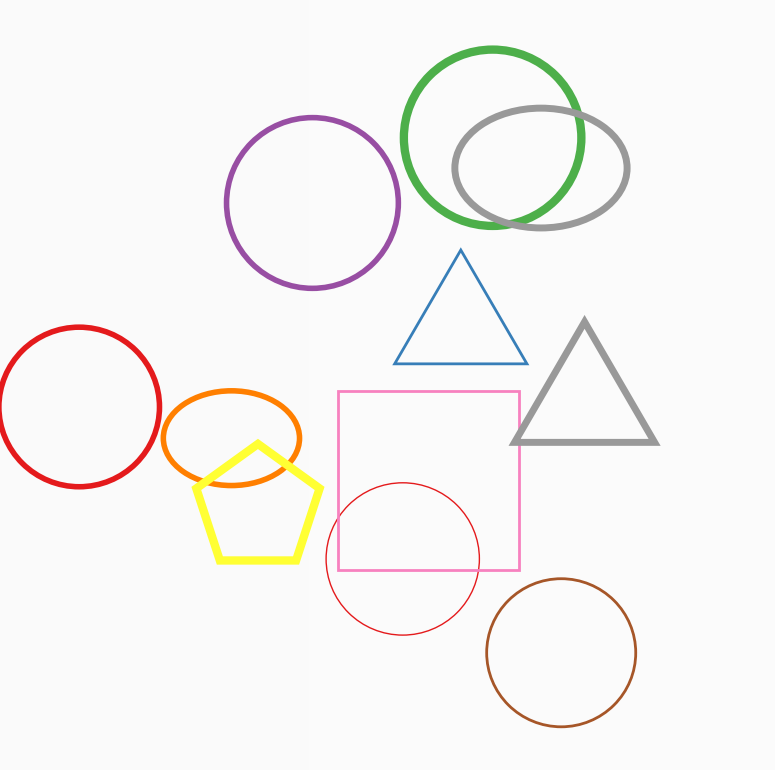[{"shape": "circle", "thickness": 0.5, "radius": 0.49, "center": [0.52, 0.274]}, {"shape": "circle", "thickness": 2, "radius": 0.52, "center": [0.102, 0.471]}, {"shape": "triangle", "thickness": 1, "radius": 0.49, "center": [0.595, 0.577]}, {"shape": "circle", "thickness": 3, "radius": 0.57, "center": [0.636, 0.821]}, {"shape": "circle", "thickness": 2, "radius": 0.55, "center": [0.403, 0.736]}, {"shape": "oval", "thickness": 2, "radius": 0.44, "center": [0.299, 0.431]}, {"shape": "pentagon", "thickness": 3, "radius": 0.42, "center": [0.333, 0.34]}, {"shape": "circle", "thickness": 1, "radius": 0.48, "center": [0.724, 0.152]}, {"shape": "square", "thickness": 1, "radius": 0.58, "center": [0.553, 0.376]}, {"shape": "triangle", "thickness": 2.5, "radius": 0.52, "center": [0.754, 0.478]}, {"shape": "oval", "thickness": 2.5, "radius": 0.56, "center": [0.698, 0.782]}]